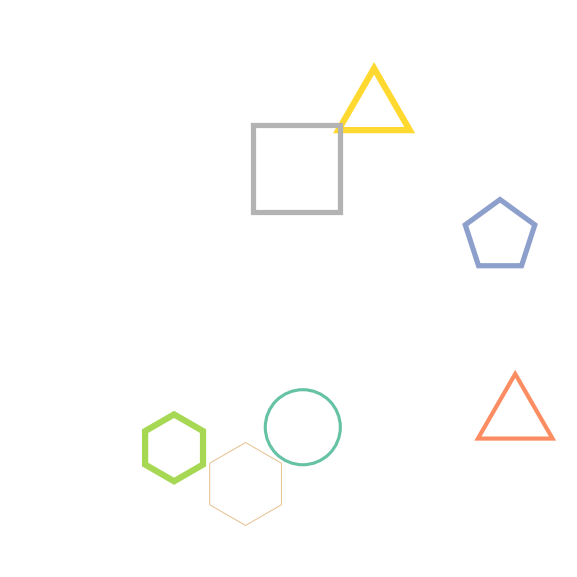[{"shape": "circle", "thickness": 1.5, "radius": 0.32, "center": [0.524, 0.259]}, {"shape": "triangle", "thickness": 2, "radius": 0.37, "center": [0.892, 0.277]}, {"shape": "pentagon", "thickness": 2.5, "radius": 0.32, "center": [0.866, 0.59]}, {"shape": "hexagon", "thickness": 3, "radius": 0.29, "center": [0.301, 0.224]}, {"shape": "triangle", "thickness": 3, "radius": 0.36, "center": [0.648, 0.809]}, {"shape": "hexagon", "thickness": 0.5, "radius": 0.36, "center": [0.425, 0.161]}, {"shape": "square", "thickness": 2.5, "radius": 0.37, "center": [0.513, 0.708]}]